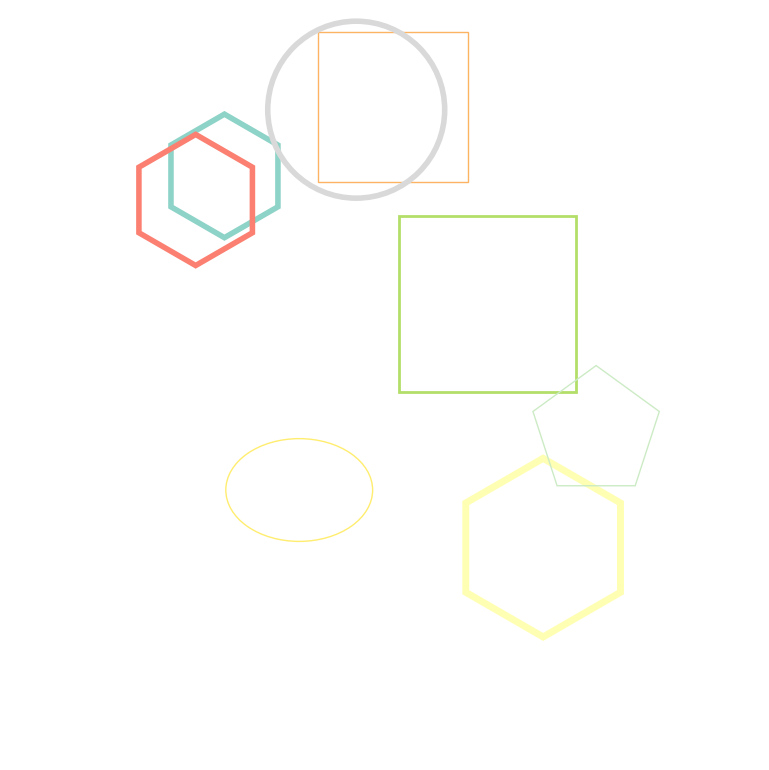[{"shape": "hexagon", "thickness": 2, "radius": 0.4, "center": [0.291, 0.772]}, {"shape": "hexagon", "thickness": 2.5, "radius": 0.58, "center": [0.705, 0.289]}, {"shape": "hexagon", "thickness": 2, "radius": 0.43, "center": [0.254, 0.74]}, {"shape": "square", "thickness": 0.5, "radius": 0.49, "center": [0.51, 0.861]}, {"shape": "square", "thickness": 1, "radius": 0.57, "center": [0.633, 0.605]}, {"shape": "circle", "thickness": 2, "radius": 0.57, "center": [0.463, 0.858]}, {"shape": "pentagon", "thickness": 0.5, "radius": 0.43, "center": [0.774, 0.439]}, {"shape": "oval", "thickness": 0.5, "radius": 0.48, "center": [0.389, 0.364]}]